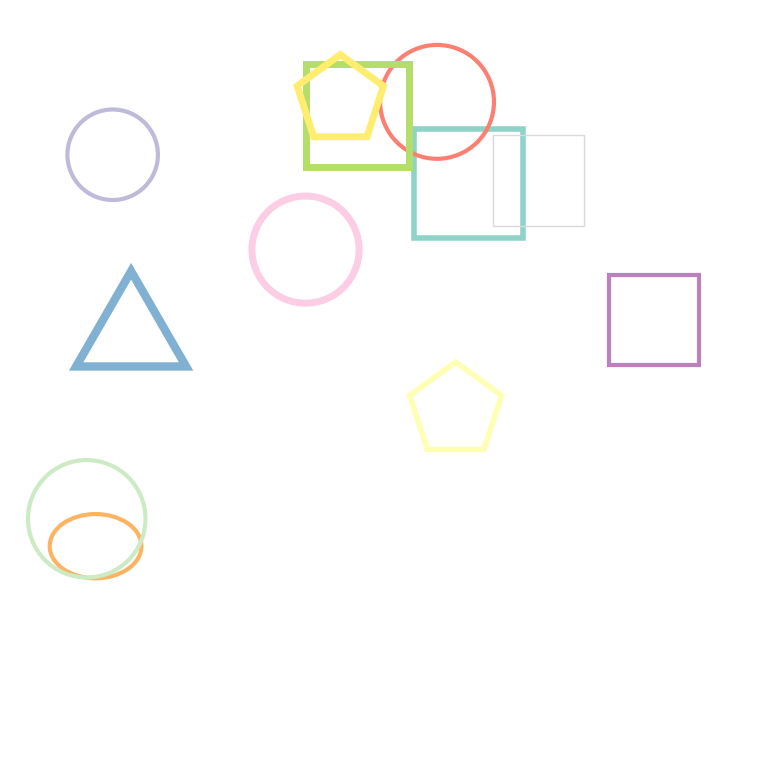[{"shape": "square", "thickness": 2, "radius": 0.35, "center": [0.608, 0.762]}, {"shape": "pentagon", "thickness": 2, "radius": 0.31, "center": [0.592, 0.467]}, {"shape": "circle", "thickness": 1.5, "radius": 0.29, "center": [0.146, 0.799]}, {"shape": "circle", "thickness": 1.5, "radius": 0.37, "center": [0.568, 0.868]}, {"shape": "triangle", "thickness": 3, "radius": 0.41, "center": [0.17, 0.565]}, {"shape": "oval", "thickness": 1.5, "radius": 0.3, "center": [0.124, 0.291]}, {"shape": "square", "thickness": 2.5, "radius": 0.33, "center": [0.464, 0.85]}, {"shape": "circle", "thickness": 2.5, "radius": 0.35, "center": [0.397, 0.676]}, {"shape": "square", "thickness": 0.5, "radius": 0.3, "center": [0.699, 0.766]}, {"shape": "square", "thickness": 1.5, "radius": 0.29, "center": [0.849, 0.584]}, {"shape": "circle", "thickness": 1.5, "radius": 0.38, "center": [0.113, 0.326]}, {"shape": "pentagon", "thickness": 2.5, "radius": 0.29, "center": [0.442, 0.87]}]